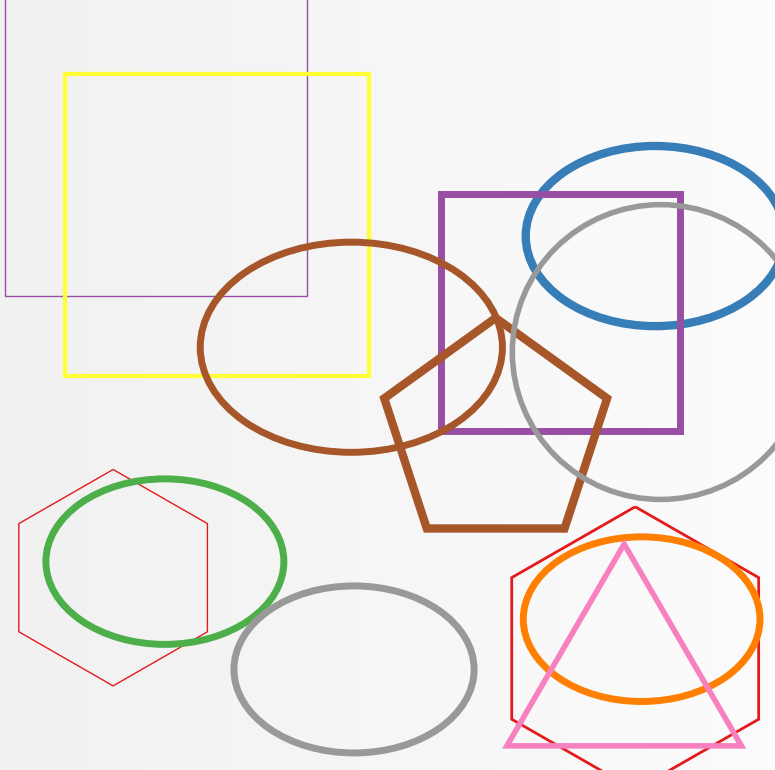[{"shape": "hexagon", "thickness": 0.5, "radius": 0.7, "center": [0.146, 0.25]}, {"shape": "hexagon", "thickness": 1, "radius": 0.92, "center": [0.82, 0.158]}, {"shape": "oval", "thickness": 3, "radius": 0.84, "center": [0.845, 0.693]}, {"shape": "oval", "thickness": 2.5, "radius": 0.77, "center": [0.213, 0.271]}, {"shape": "square", "thickness": 0.5, "radius": 0.97, "center": [0.201, 0.809]}, {"shape": "square", "thickness": 2.5, "radius": 0.77, "center": [0.723, 0.594]}, {"shape": "oval", "thickness": 2.5, "radius": 0.76, "center": [0.828, 0.196]}, {"shape": "square", "thickness": 1.5, "radius": 0.98, "center": [0.28, 0.708]}, {"shape": "pentagon", "thickness": 3, "radius": 0.76, "center": [0.64, 0.436]}, {"shape": "oval", "thickness": 2.5, "radius": 0.97, "center": [0.453, 0.549]}, {"shape": "triangle", "thickness": 2, "radius": 0.87, "center": [0.805, 0.119]}, {"shape": "circle", "thickness": 2, "radius": 0.96, "center": [0.852, 0.543]}, {"shape": "oval", "thickness": 2.5, "radius": 0.77, "center": [0.457, 0.131]}]